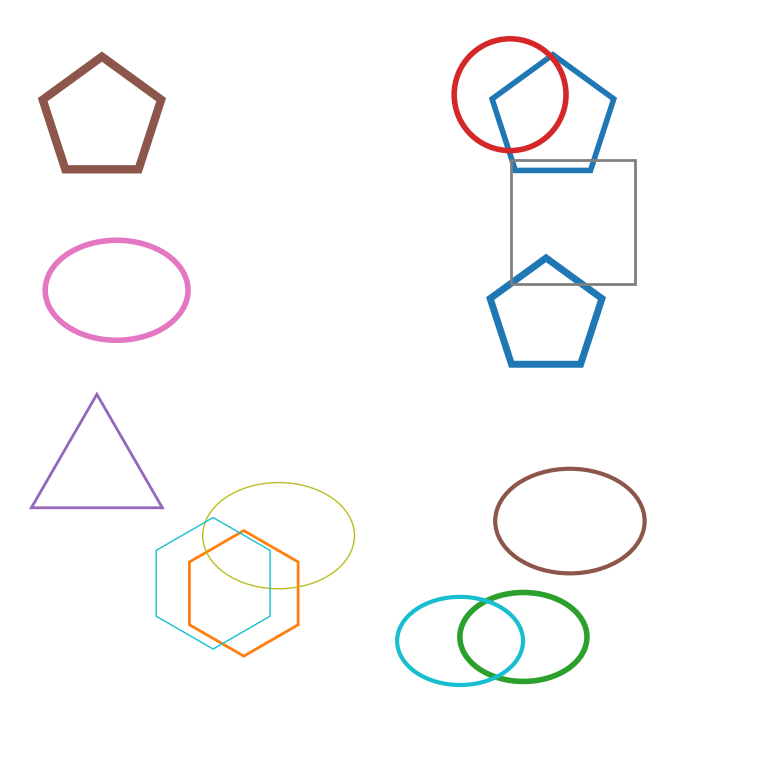[{"shape": "pentagon", "thickness": 2.5, "radius": 0.38, "center": [0.709, 0.589]}, {"shape": "pentagon", "thickness": 2, "radius": 0.42, "center": [0.718, 0.846]}, {"shape": "hexagon", "thickness": 1, "radius": 0.41, "center": [0.317, 0.229]}, {"shape": "oval", "thickness": 2, "radius": 0.41, "center": [0.68, 0.173]}, {"shape": "circle", "thickness": 2, "radius": 0.36, "center": [0.662, 0.877]}, {"shape": "triangle", "thickness": 1, "radius": 0.49, "center": [0.126, 0.39]}, {"shape": "pentagon", "thickness": 3, "radius": 0.4, "center": [0.132, 0.846]}, {"shape": "oval", "thickness": 1.5, "radius": 0.49, "center": [0.74, 0.323]}, {"shape": "oval", "thickness": 2, "radius": 0.46, "center": [0.151, 0.623]}, {"shape": "square", "thickness": 1, "radius": 0.4, "center": [0.744, 0.712]}, {"shape": "oval", "thickness": 0.5, "radius": 0.49, "center": [0.362, 0.304]}, {"shape": "oval", "thickness": 1.5, "radius": 0.41, "center": [0.598, 0.168]}, {"shape": "hexagon", "thickness": 0.5, "radius": 0.43, "center": [0.277, 0.242]}]